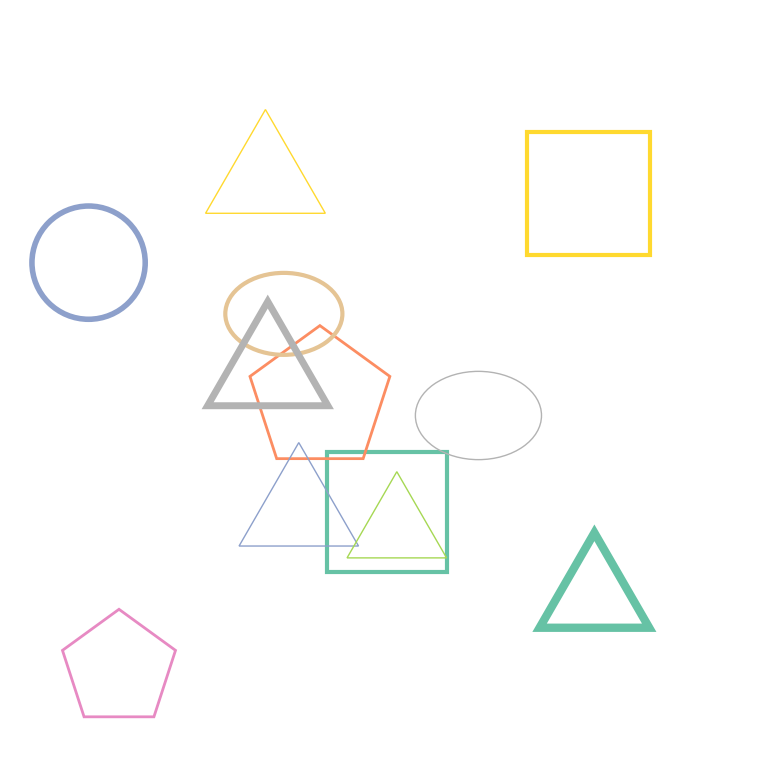[{"shape": "square", "thickness": 1.5, "radius": 0.39, "center": [0.502, 0.335]}, {"shape": "triangle", "thickness": 3, "radius": 0.41, "center": [0.772, 0.226]}, {"shape": "pentagon", "thickness": 1, "radius": 0.48, "center": [0.415, 0.482]}, {"shape": "circle", "thickness": 2, "radius": 0.37, "center": [0.115, 0.659]}, {"shape": "triangle", "thickness": 0.5, "radius": 0.45, "center": [0.388, 0.336]}, {"shape": "pentagon", "thickness": 1, "radius": 0.39, "center": [0.155, 0.132]}, {"shape": "triangle", "thickness": 0.5, "radius": 0.37, "center": [0.515, 0.313]}, {"shape": "square", "thickness": 1.5, "radius": 0.4, "center": [0.764, 0.749]}, {"shape": "triangle", "thickness": 0.5, "radius": 0.45, "center": [0.345, 0.768]}, {"shape": "oval", "thickness": 1.5, "radius": 0.38, "center": [0.369, 0.592]}, {"shape": "triangle", "thickness": 2.5, "radius": 0.45, "center": [0.348, 0.518]}, {"shape": "oval", "thickness": 0.5, "radius": 0.41, "center": [0.621, 0.46]}]